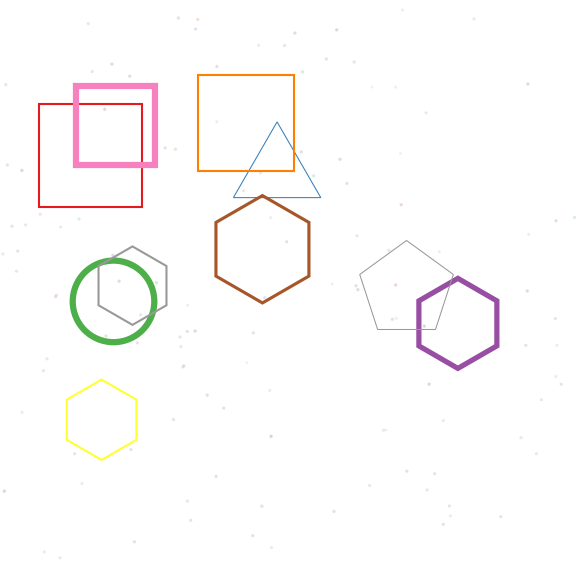[{"shape": "square", "thickness": 1, "radius": 0.45, "center": [0.157, 0.729]}, {"shape": "triangle", "thickness": 0.5, "radius": 0.44, "center": [0.48, 0.701]}, {"shape": "circle", "thickness": 3, "radius": 0.35, "center": [0.197, 0.477]}, {"shape": "hexagon", "thickness": 2.5, "radius": 0.39, "center": [0.793, 0.439]}, {"shape": "square", "thickness": 1, "radius": 0.41, "center": [0.426, 0.786]}, {"shape": "hexagon", "thickness": 1, "radius": 0.35, "center": [0.176, 0.272]}, {"shape": "hexagon", "thickness": 1.5, "radius": 0.46, "center": [0.454, 0.568]}, {"shape": "square", "thickness": 3, "radius": 0.34, "center": [0.199, 0.782]}, {"shape": "pentagon", "thickness": 0.5, "radius": 0.43, "center": [0.704, 0.498]}, {"shape": "hexagon", "thickness": 1, "radius": 0.34, "center": [0.229, 0.504]}]